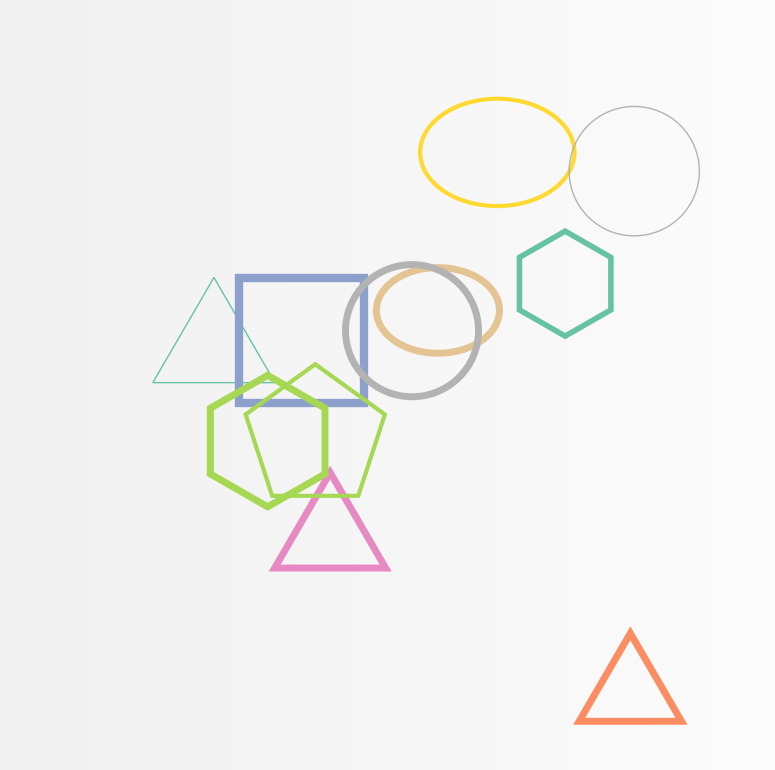[{"shape": "triangle", "thickness": 0.5, "radius": 0.46, "center": [0.276, 0.549]}, {"shape": "hexagon", "thickness": 2, "radius": 0.34, "center": [0.729, 0.632]}, {"shape": "triangle", "thickness": 2.5, "radius": 0.38, "center": [0.813, 0.101]}, {"shape": "square", "thickness": 3, "radius": 0.41, "center": [0.389, 0.557]}, {"shape": "triangle", "thickness": 2.5, "radius": 0.41, "center": [0.426, 0.304]}, {"shape": "pentagon", "thickness": 1.5, "radius": 0.47, "center": [0.407, 0.433]}, {"shape": "hexagon", "thickness": 2.5, "radius": 0.43, "center": [0.345, 0.427]}, {"shape": "oval", "thickness": 1.5, "radius": 0.5, "center": [0.642, 0.802]}, {"shape": "oval", "thickness": 2.5, "radius": 0.4, "center": [0.565, 0.597]}, {"shape": "circle", "thickness": 0.5, "radius": 0.42, "center": [0.818, 0.778]}, {"shape": "circle", "thickness": 2.5, "radius": 0.43, "center": [0.532, 0.571]}]